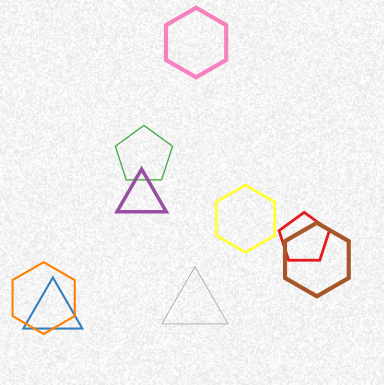[{"shape": "pentagon", "thickness": 2, "radius": 0.34, "center": [0.79, 0.38]}, {"shape": "triangle", "thickness": 1.5, "radius": 0.44, "center": [0.137, 0.191]}, {"shape": "pentagon", "thickness": 1, "radius": 0.39, "center": [0.374, 0.596]}, {"shape": "triangle", "thickness": 2.5, "radius": 0.37, "center": [0.368, 0.487]}, {"shape": "hexagon", "thickness": 1.5, "radius": 0.47, "center": [0.113, 0.226]}, {"shape": "hexagon", "thickness": 2, "radius": 0.44, "center": [0.638, 0.432]}, {"shape": "hexagon", "thickness": 3, "radius": 0.48, "center": [0.823, 0.326]}, {"shape": "hexagon", "thickness": 3, "radius": 0.45, "center": [0.509, 0.89]}, {"shape": "triangle", "thickness": 0.5, "radius": 0.5, "center": [0.506, 0.208]}]